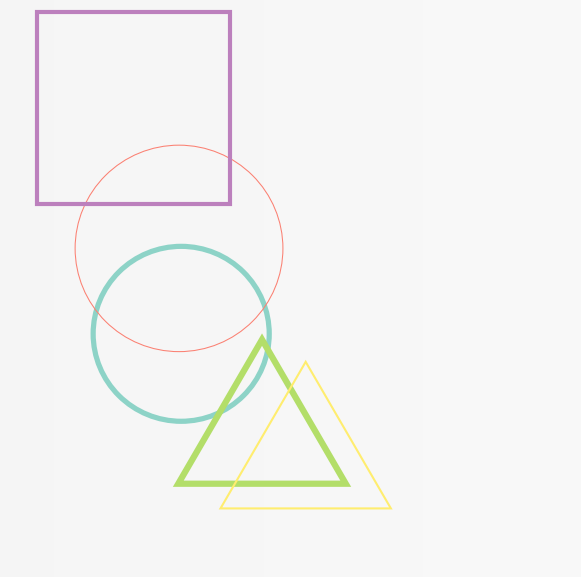[{"shape": "circle", "thickness": 2.5, "radius": 0.76, "center": [0.312, 0.421]}, {"shape": "circle", "thickness": 0.5, "radius": 0.89, "center": [0.308, 0.569]}, {"shape": "triangle", "thickness": 3, "radius": 0.83, "center": [0.451, 0.245]}, {"shape": "square", "thickness": 2, "radius": 0.83, "center": [0.229, 0.812]}, {"shape": "triangle", "thickness": 1, "radius": 0.85, "center": [0.526, 0.203]}]